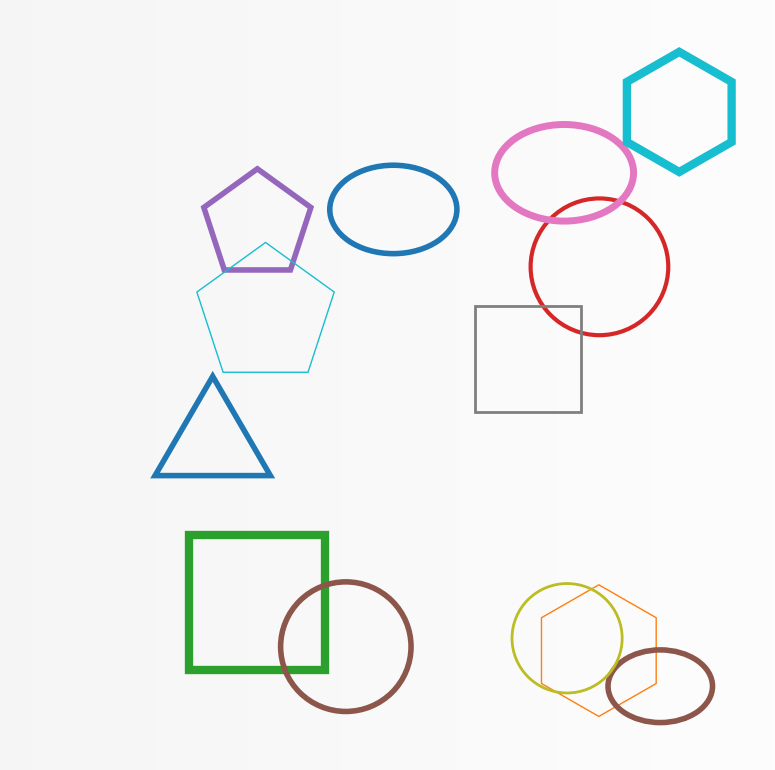[{"shape": "triangle", "thickness": 2, "radius": 0.43, "center": [0.274, 0.425]}, {"shape": "oval", "thickness": 2, "radius": 0.41, "center": [0.508, 0.728]}, {"shape": "hexagon", "thickness": 0.5, "radius": 0.43, "center": [0.773, 0.155]}, {"shape": "square", "thickness": 3, "radius": 0.44, "center": [0.331, 0.218]}, {"shape": "circle", "thickness": 1.5, "radius": 0.44, "center": [0.773, 0.653]}, {"shape": "pentagon", "thickness": 2, "radius": 0.36, "center": [0.332, 0.708]}, {"shape": "circle", "thickness": 2, "radius": 0.42, "center": [0.446, 0.16]}, {"shape": "oval", "thickness": 2, "radius": 0.34, "center": [0.852, 0.109]}, {"shape": "oval", "thickness": 2.5, "radius": 0.45, "center": [0.728, 0.776]}, {"shape": "square", "thickness": 1, "radius": 0.34, "center": [0.682, 0.533]}, {"shape": "circle", "thickness": 1, "radius": 0.36, "center": [0.732, 0.171]}, {"shape": "pentagon", "thickness": 0.5, "radius": 0.47, "center": [0.343, 0.592]}, {"shape": "hexagon", "thickness": 3, "radius": 0.39, "center": [0.876, 0.855]}]